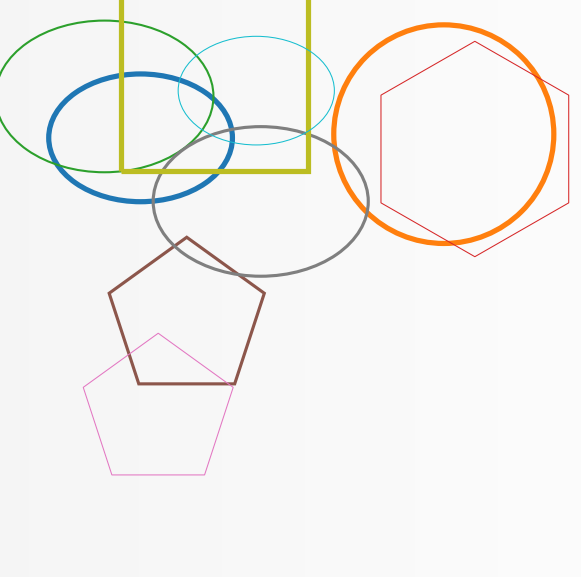[{"shape": "oval", "thickness": 2.5, "radius": 0.79, "center": [0.242, 0.76]}, {"shape": "circle", "thickness": 2.5, "radius": 0.95, "center": [0.764, 0.767]}, {"shape": "oval", "thickness": 1, "radius": 0.94, "center": [0.18, 0.832]}, {"shape": "hexagon", "thickness": 0.5, "radius": 0.93, "center": [0.817, 0.741]}, {"shape": "pentagon", "thickness": 1.5, "radius": 0.7, "center": [0.321, 0.448]}, {"shape": "pentagon", "thickness": 0.5, "radius": 0.68, "center": [0.272, 0.286]}, {"shape": "oval", "thickness": 1.5, "radius": 0.93, "center": [0.449, 0.65]}, {"shape": "square", "thickness": 2.5, "radius": 0.81, "center": [0.369, 0.865]}, {"shape": "oval", "thickness": 0.5, "radius": 0.67, "center": [0.441, 0.842]}]